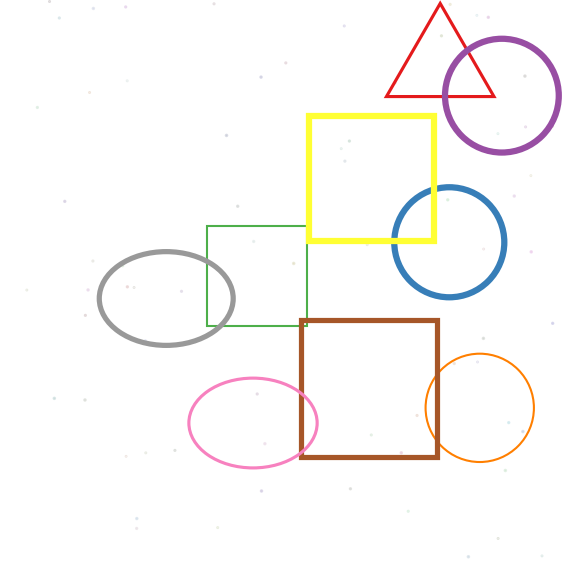[{"shape": "triangle", "thickness": 1.5, "radius": 0.54, "center": [0.762, 0.886]}, {"shape": "circle", "thickness": 3, "radius": 0.48, "center": [0.778, 0.58]}, {"shape": "square", "thickness": 1, "radius": 0.43, "center": [0.444, 0.522]}, {"shape": "circle", "thickness": 3, "radius": 0.49, "center": [0.869, 0.834]}, {"shape": "circle", "thickness": 1, "radius": 0.47, "center": [0.831, 0.293]}, {"shape": "square", "thickness": 3, "radius": 0.54, "center": [0.644, 0.689]}, {"shape": "square", "thickness": 2.5, "radius": 0.59, "center": [0.639, 0.327]}, {"shape": "oval", "thickness": 1.5, "radius": 0.56, "center": [0.438, 0.267]}, {"shape": "oval", "thickness": 2.5, "radius": 0.58, "center": [0.288, 0.482]}]